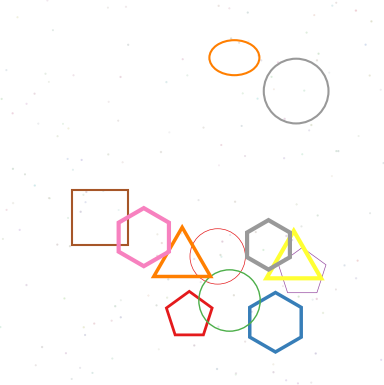[{"shape": "pentagon", "thickness": 2, "radius": 0.31, "center": [0.492, 0.181]}, {"shape": "circle", "thickness": 0.5, "radius": 0.36, "center": [0.565, 0.334]}, {"shape": "hexagon", "thickness": 2.5, "radius": 0.39, "center": [0.716, 0.163]}, {"shape": "circle", "thickness": 1, "radius": 0.4, "center": [0.596, 0.219]}, {"shape": "pentagon", "thickness": 0.5, "radius": 0.32, "center": [0.785, 0.292]}, {"shape": "triangle", "thickness": 2.5, "radius": 0.43, "center": [0.473, 0.324]}, {"shape": "oval", "thickness": 1.5, "radius": 0.32, "center": [0.609, 0.85]}, {"shape": "triangle", "thickness": 3, "radius": 0.41, "center": [0.763, 0.318]}, {"shape": "square", "thickness": 1.5, "radius": 0.36, "center": [0.26, 0.434]}, {"shape": "hexagon", "thickness": 3, "radius": 0.38, "center": [0.373, 0.384]}, {"shape": "hexagon", "thickness": 3, "radius": 0.32, "center": [0.697, 0.364]}, {"shape": "circle", "thickness": 1.5, "radius": 0.42, "center": [0.769, 0.763]}]